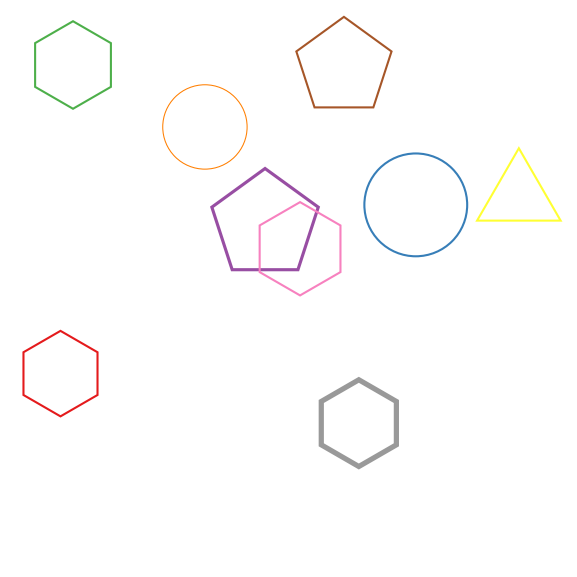[{"shape": "hexagon", "thickness": 1, "radius": 0.37, "center": [0.105, 0.352]}, {"shape": "circle", "thickness": 1, "radius": 0.45, "center": [0.72, 0.644]}, {"shape": "hexagon", "thickness": 1, "radius": 0.38, "center": [0.126, 0.887]}, {"shape": "pentagon", "thickness": 1.5, "radius": 0.48, "center": [0.459, 0.61]}, {"shape": "circle", "thickness": 0.5, "radius": 0.37, "center": [0.355, 0.779]}, {"shape": "triangle", "thickness": 1, "radius": 0.42, "center": [0.898, 0.659]}, {"shape": "pentagon", "thickness": 1, "radius": 0.43, "center": [0.596, 0.883]}, {"shape": "hexagon", "thickness": 1, "radius": 0.4, "center": [0.52, 0.568]}, {"shape": "hexagon", "thickness": 2.5, "radius": 0.38, "center": [0.621, 0.266]}]